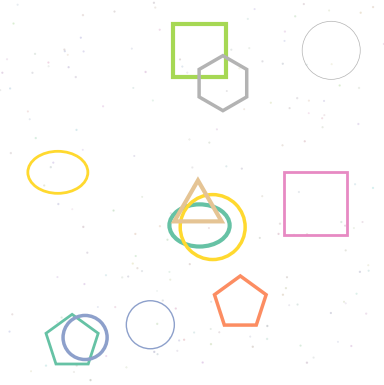[{"shape": "oval", "thickness": 3, "radius": 0.39, "center": [0.518, 0.414]}, {"shape": "pentagon", "thickness": 2, "radius": 0.36, "center": [0.187, 0.112]}, {"shape": "pentagon", "thickness": 2.5, "radius": 0.35, "center": [0.624, 0.213]}, {"shape": "circle", "thickness": 1, "radius": 0.31, "center": [0.39, 0.157]}, {"shape": "circle", "thickness": 2.5, "radius": 0.29, "center": [0.221, 0.123]}, {"shape": "square", "thickness": 2, "radius": 0.41, "center": [0.819, 0.472]}, {"shape": "square", "thickness": 3, "radius": 0.34, "center": [0.518, 0.868]}, {"shape": "oval", "thickness": 2, "radius": 0.39, "center": [0.15, 0.552]}, {"shape": "circle", "thickness": 2.5, "radius": 0.42, "center": [0.552, 0.41]}, {"shape": "triangle", "thickness": 3, "radius": 0.35, "center": [0.514, 0.46]}, {"shape": "circle", "thickness": 0.5, "radius": 0.38, "center": [0.86, 0.869]}, {"shape": "hexagon", "thickness": 2.5, "radius": 0.36, "center": [0.579, 0.784]}]